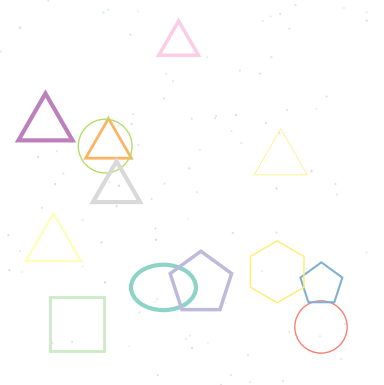[{"shape": "oval", "thickness": 3, "radius": 0.42, "center": [0.425, 0.253]}, {"shape": "triangle", "thickness": 1.5, "radius": 0.41, "center": [0.139, 0.363]}, {"shape": "pentagon", "thickness": 2.5, "radius": 0.42, "center": [0.522, 0.264]}, {"shape": "circle", "thickness": 1, "radius": 0.34, "center": [0.834, 0.151]}, {"shape": "pentagon", "thickness": 1.5, "radius": 0.29, "center": [0.835, 0.261]}, {"shape": "triangle", "thickness": 2, "radius": 0.34, "center": [0.282, 0.623]}, {"shape": "circle", "thickness": 1, "radius": 0.35, "center": [0.273, 0.621]}, {"shape": "triangle", "thickness": 2.5, "radius": 0.3, "center": [0.464, 0.886]}, {"shape": "triangle", "thickness": 3, "radius": 0.35, "center": [0.303, 0.51]}, {"shape": "triangle", "thickness": 3, "radius": 0.41, "center": [0.118, 0.676]}, {"shape": "square", "thickness": 2, "radius": 0.35, "center": [0.2, 0.159]}, {"shape": "hexagon", "thickness": 1, "radius": 0.4, "center": [0.72, 0.294]}, {"shape": "triangle", "thickness": 0.5, "radius": 0.4, "center": [0.729, 0.586]}]